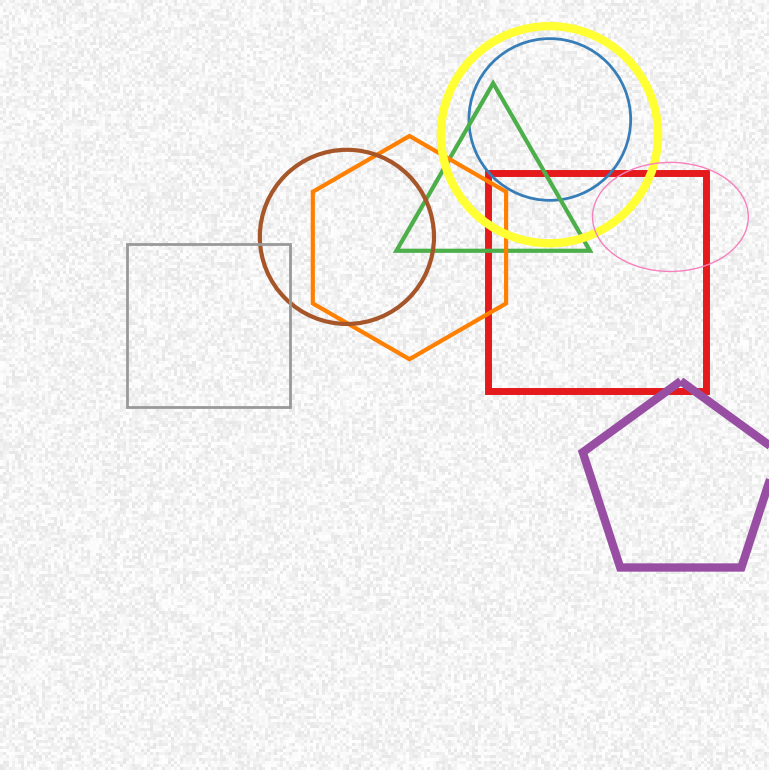[{"shape": "square", "thickness": 2.5, "radius": 0.71, "center": [0.775, 0.633]}, {"shape": "circle", "thickness": 1, "radius": 0.53, "center": [0.714, 0.845]}, {"shape": "triangle", "thickness": 1.5, "radius": 0.73, "center": [0.64, 0.747]}, {"shape": "pentagon", "thickness": 3, "radius": 0.67, "center": [0.884, 0.371]}, {"shape": "hexagon", "thickness": 1.5, "radius": 0.72, "center": [0.532, 0.678]}, {"shape": "circle", "thickness": 3, "radius": 0.71, "center": [0.714, 0.825]}, {"shape": "circle", "thickness": 1.5, "radius": 0.57, "center": [0.451, 0.692]}, {"shape": "oval", "thickness": 0.5, "radius": 0.51, "center": [0.871, 0.718]}, {"shape": "square", "thickness": 1, "radius": 0.53, "center": [0.271, 0.577]}]